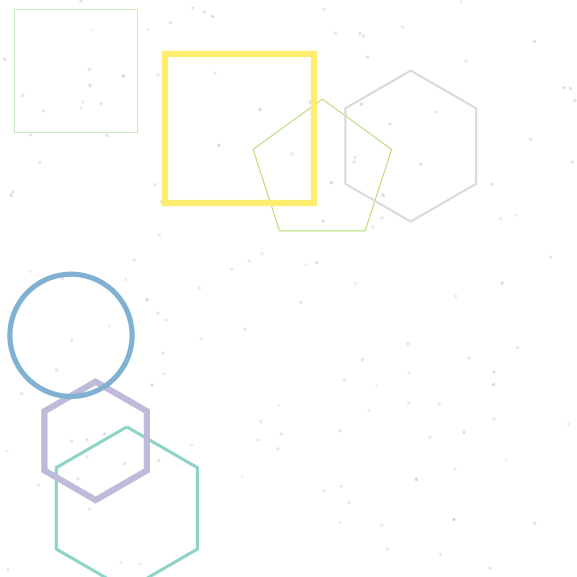[{"shape": "hexagon", "thickness": 1.5, "radius": 0.71, "center": [0.22, 0.119]}, {"shape": "hexagon", "thickness": 3, "radius": 0.51, "center": [0.166, 0.236]}, {"shape": "circle", "thickness": 2.5, "radius": 0.53, "center": [0.123, 0.419]}, {"shape": "pentagon", "thickness": 0.5, "radius": 0.63, "center": [0.558, 0.701]}, {"shape": "hexagon", "thickness": 1, "radius": 0.65, "center": [0.711, 0.746]}, {"shape": "square", "thickness": 0.5, "radius": 0.53, "center": [0.131, 0.877]}, {"shape": "square", "thickness": 3, "radius": 0.65, "center": [0.415, 0.777]}]